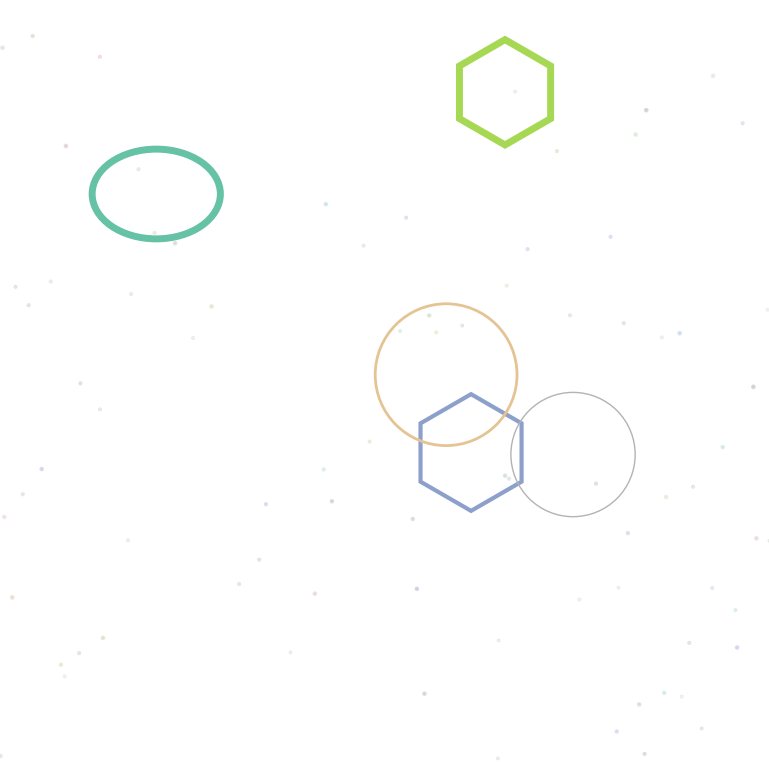[{"shape": "oval", "thickness": 2.5, "radius": 0.42, "center": [0.203, 0.748]}, {"shape": "hexagon", "thickness": 1.5, "radius": 0.38, "center": [0.612, 0.412]}, {"shape": "hexagon", "thickness": 2.5, "radius": 0.34, "center": [0.656, 0.88]}, {"shape": "circle", "thickness": 1, "radius": 0.46, "center": [0.579, 0.513]}, {"shape": "circle", "thickness": 0.5, "radius": 0.4, "center": [0.744, 0.41]}]